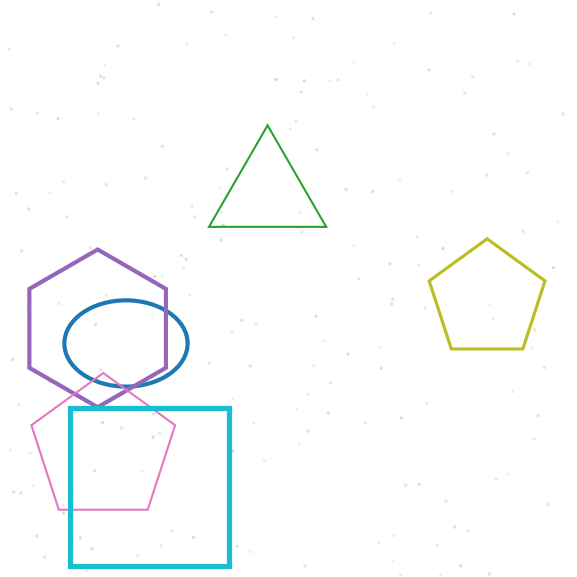[{"shape": "oval", "thickness": 2, "radius": 0.53, "center": [0.218, 0.404]}, {"shape": "triangle", "thickness": 1, "radius": 0.59, "center": [0.463, 0.665]}, {"shape": "hexagon", "thickness": 2, "radius": 0.68, "center": [0.169, 0.431]}, {"shape": "pentagon", "thickness": 1, "radius": 0.65, "center": [0.179, 0.222]}, {"shape": "pentagon", "thickness": 1.5, "radius": 0.53, "center": [0.843, 0.48]}, {"shape": "square", "thickness": 2.5, "radius": 0.69, "center": [0.258, 0.156]}]